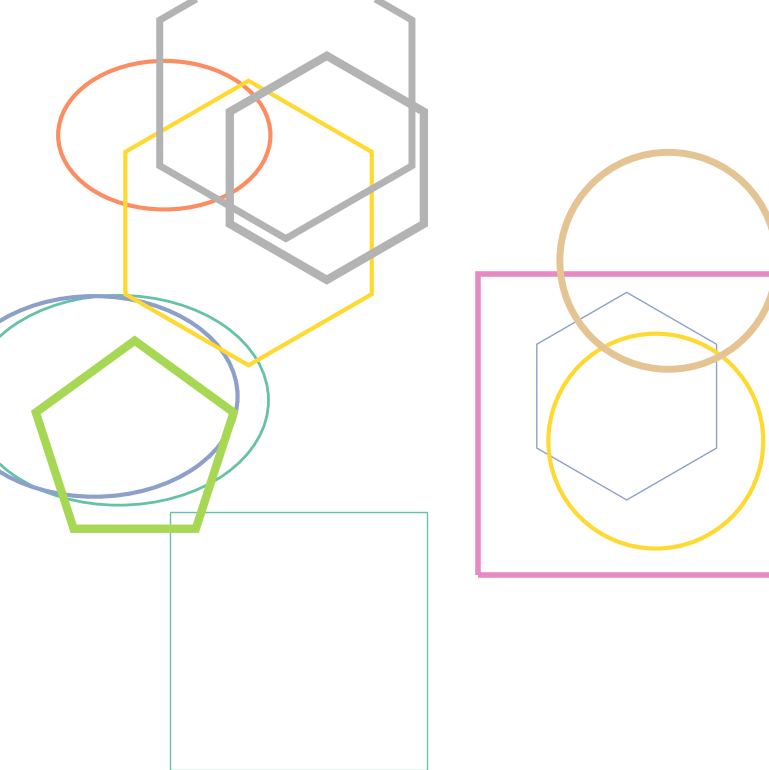[{"shape": "oval", "thickness": 1, "radius": 0.97, "center": [0.154, 0.48]}, {"shape": "square", "thickness": 0.5, "radius": 0.84, "center": [0.388, 0.168]}, {"shape": "oval", "thickness": 1.5, "radius": 0.69, "center": [0.213, 0.824]}, {"shape": "oval", "thickness": 1.5, "radius": 0.93, "center": [0.122, 0.485]}, {"shape": "hexagon", "thickness": 0.5, "radius": 0.67, "center": [0.814, 0.485]}, {"shape": "square", "thickness": 2, "radius": 0.98, "center": [0.817, 0.448]}, {"shape": "pentagon", "thickness": 3, "radius": 0.68, "center": [0.175, 0.423]}, {"shape": "circle", "thickness": 1.5, "radius": 0.7, "center": [0.852, 0.427]}, {"shape": "hexagon", "thickness": 1.5, "radius": 0.92, "center": [0.323, 0.71]}, {"shape": "circle", "thickness": 2.5, "radius": 0.7, "center": [0.868, 0.661]}, {"shape": "hexagon", "thickness": 3, "radius": 0.73, "center": [0.424, 0.782]}, {"shape": "hexagon", "thickness": 2.5, "radius": 0.95, "center": [0.371, 0.879]}]